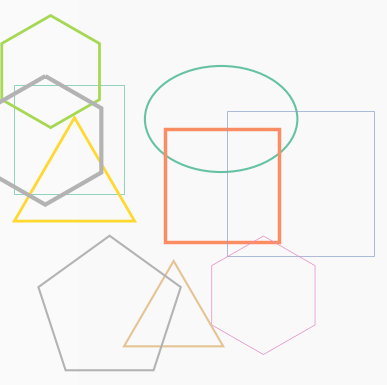[{"shape": "square", "thickness": 0.5, "radius": 0.71, "center": [0.179, 0.638]}, {"shape": "oval", "thickness": 1.5, "radius": 0.98, "center": [0.571, 0.691]}, {"shape": "square", "thickness": 2.5, "radius": 0.73, "center": [0.573, 0.519]}, {"shape": "square", "thickness": 0.5, "radius": 0.95, "center": [0.775, 0.524]}, {"shape": "hexagon", "thickness": 0.5, "radius": 0.77, "center": [0.68, 0.233]}, {"shape": "hexagon", "thickness": 2, "radius": 0.73, "center": [0.131, 0.814]}, {"shape": "triangle", "thickness": 2, "radius": 0.9, "center": [0.192, 0.515]}, {"shape": "triangle", "thickness": 1.5, "radius": 0.74, "center": [0.448, 0.174]}, {"shape": "pentagon", "thickness": 1.5, "radius": 0.97, "center": [0.283, 0.195]}, {"shape": "hexagon", "thickness": 3, "radius": 0.83, "center": [0.117, 0.635]}]